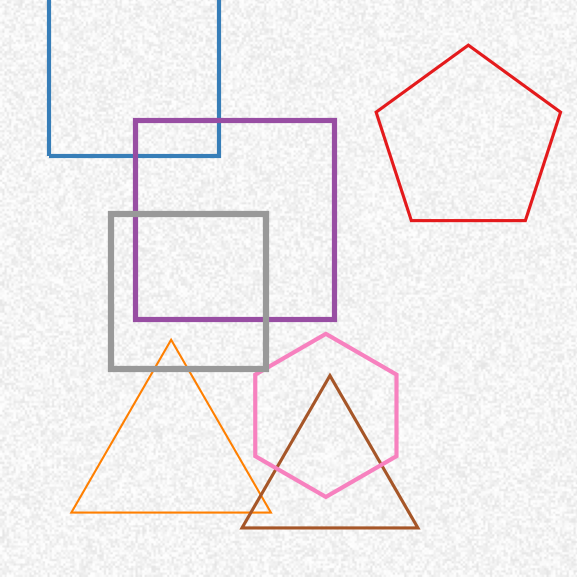[{"shape": "pentagon", "thickness": 1.5, "radius": 0.84, "center": [0.811, 0.753]}, {"shape": "square", "thickness": 2, "radius": 0.74, "center": [0.232, 0.876]}, {"shape": "square", "thickness": 2.5, "radius": 0.86, "center": [0.406, 0.619]}, {"shape": "triangle", "thickness": 1, "radius": 1.0, "center": [0.296, 0.211]}, {"shape": "triangle", "thickness": 1.5, "radius": 0.88, "center": [0.571, 0.173]}, {"shape": "hexagon", "thickness": 2, "radius": 0.71, "center": [0.564, 0.28]}, {"shape": "square", "thickness": 3, "radius": 0.67, "center": [0.327, 0.495]}]